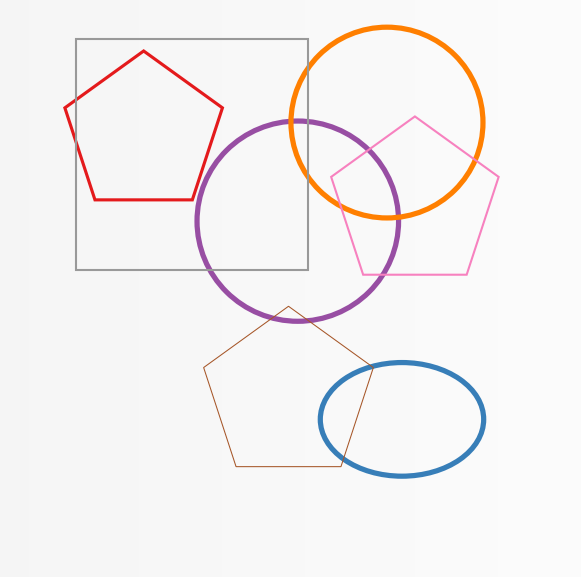[{"shape": "pentagon", "thickness": 1.5, "radius": 0.71, "center": [0.247, 0.768]}, {"shape": "oval", "thickness": 2.5, "radius": 0.7, "center": [0.692, 0.273]}, {"shape": "circle", "thickness": 2.5, "radius": 0.87, "center": [0.512, 0.616]}, {"shape": "circle", "thickness": 2.5, "radius": 0.83, "center": [0.666, 0.787]}, {"shape": "pentagon", "thickness": 0.5, "radius": 0.77, "center": [0.496, 0.315]}, {"shape": "pentagon", "thickness": 1, "radius": 0.76, "center": [0.714, 0.646]}, {"shape": "square", "thickness": 1, "radius": 1.0, "center": [0.331, 0.732]}]